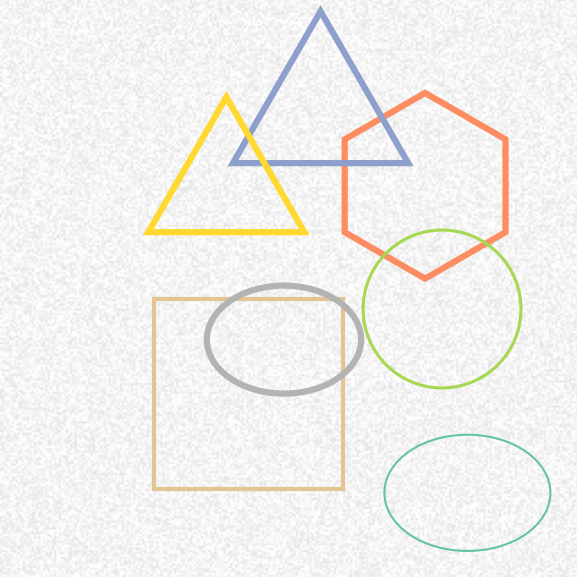[{"shape": "oval", "thickness": 1, "radius": 0.72, "center": [0.809, 0.146]}, {"shape": "hexagon", "thickness": 3, "radius": 0.8, "center": [0.736, 0.677]}, {"shape": "triangle", "thickness": 3, "radius": 0.88, "center": [0.555, 0.804]}, {"shape": "circle", "thickness": 1.5, "radius": 0.68, "center": [0.765, 0.464]}, {"shape": "triangle", "thickness": 3, "radius": 0.78, "center": [0.392, 0.675]}, {"shape": "square", "thickness": 2, "radius": 0.82, "center": [0.43, 0.317]}, {"shape": "oval", "thickness": 3, "radius": 0.67, "center": [0.492, 0.411]}]